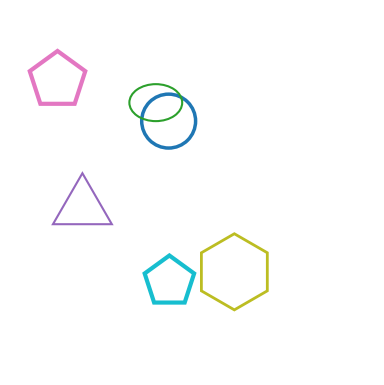[{"shape": "circle", "thickness": 2.5, "radius": 0.35, "center": [0.438, 0.685]}, {"shape": "oval", "thickness": 1.5, "radius": 0.34, "center": [0.405, 0.733]}, {"shape": "triangle", "thickness": 1.5, "radius": 0.44, "center": [0.214, 0.462]}, {"shape": "pentagon", "thickness": 3, "radius": 0.38, "center": [0.149, 0.792]}, {"shape": "hexagon", "thickness": 2, "radius": 0.49, "center": [0.609, 0.294]}, {"shape": "pentagon", "thickness": 3, "radius": 0.34, "center": [0.44, 0.269]}]